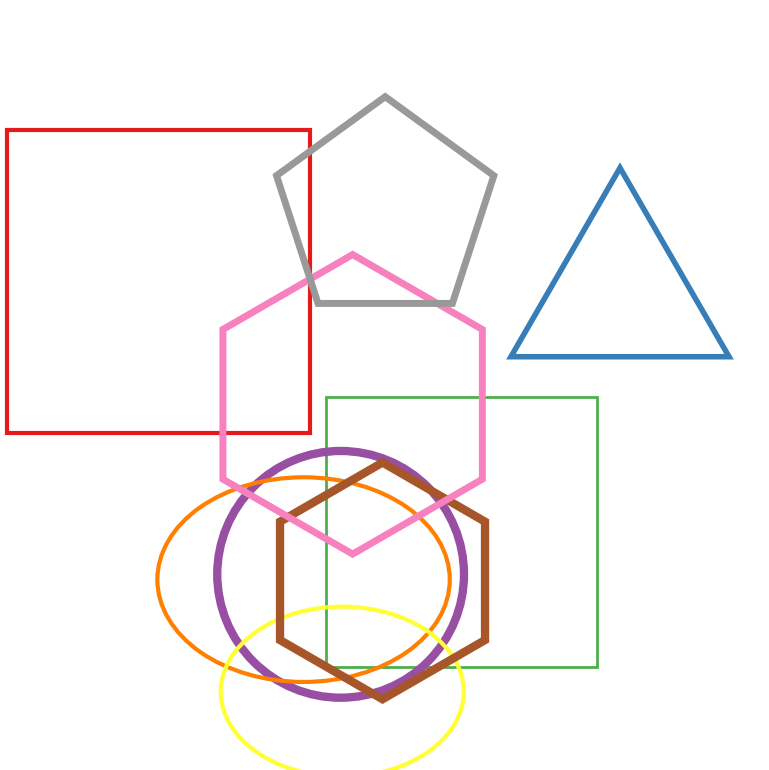[{"shape": "square", "thickness": 1.5, "radius": 0.98, "center": [0.206, 0.634]}, {"shape": "triangle", "thickness": 2, "radius": 0.82, "center": [0.805, 0.618]}, {"shape": "square", "thickness": 1, "radius": 0.88, "center": [0.599, 0.309]}, {"shape": "circle", "thickness": 3, "radius": 0.8, "center": [0.442, 0.254]}, {"shape": "oval", "thickness": 1.5, "radius": 0.95, "center": [0.394, 0.247]}, {"shape": "oval", "thickness": 1.5, "radius": 0.79, "center": [0.444, 0.102]}, {"shape": "hexagon", "thickness": 3, "radius": 0.77, "center": [0.497, 0.246]}, {"shape": "hexagon", "thickness": 2.5, "radius": 0.97, "center": [0.458, 0.475]}, {"shape": "pentagon", "thickness": 2.5, "radius": 0.74, "center": [0.5, 0.726]}]